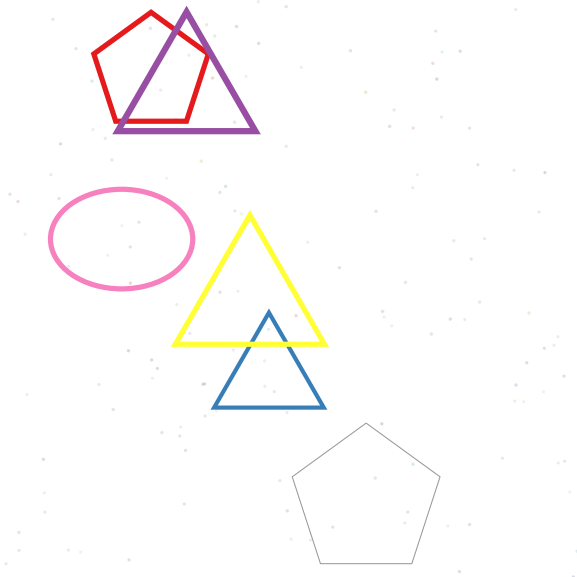[{"shape": "pentagon", "thickness": 2.5, "radius": 0.52, "center": [0.262, 0.874]}, {"shape": "triangle", "thickness": 2, "radius": 0.55, "center": [0.466, 0.348]}, {"shape": "triangle", "thickness": 3, "radius": 0.69, "center": [0.323, 0.841]}, {"shape": "triangle", "thickness": 2.5, "radius": 0.75, "center": [0.433, 0.478]}, {"shape": "oval", "thickness": 2.5, "radius": 0.62, "center": [0.211, 0.585]}, {"shape": "pentagon", "thickness": 0.5, "radius": 0.67, "center": [0.634, 0.132]}]